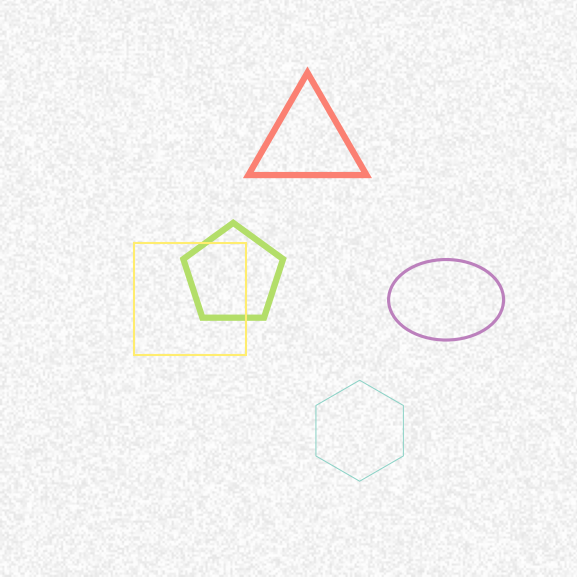[{"shape": "hexagon", "thickness": 0.5, "radius": 0.44, "center": [0.623, 0.253]}, {"shape": "triangle", "thickness": 3, "radius": 0.59, "center": [0.532, 0.755]}, {"shape": "pentagon", "thickness": 3, "radius": 0.45, "center": [0.404, 0.522]}, {"shape": "oval", "thickness": 1.5, "radius": 0.5, "center": [0.772, 0.48]}, {"shape": "square", "thickness": 1, "radius": 0.48, "center": [0.329, 0.481]}]